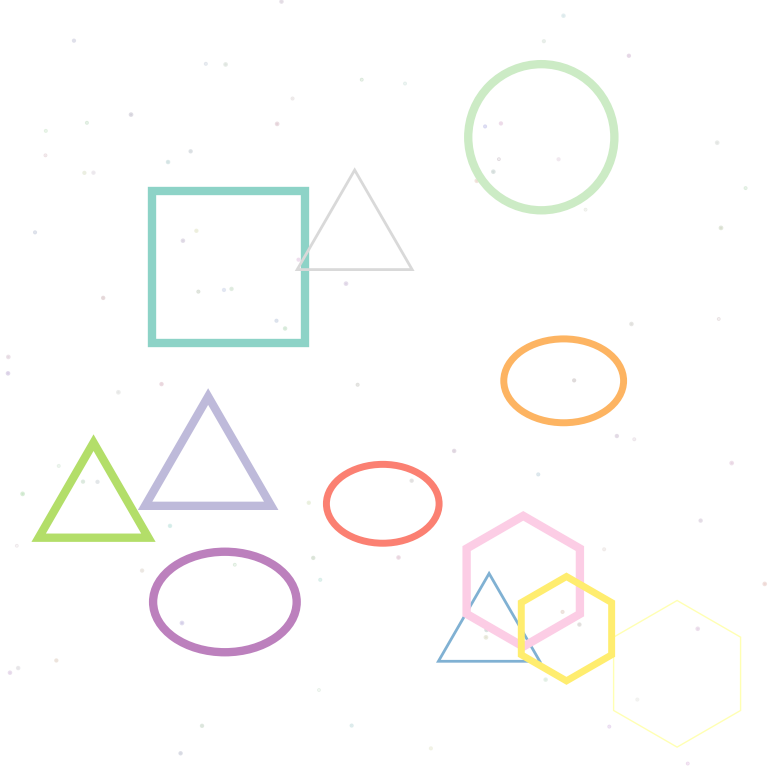[{"shape": "square", "thickness": 3, "radius": 0.49, "center": [0.297, 0.653]}, {"shape": "hexagon", "thickness": 0.5, "radius": 0.48, "center": [0.879, 0.125]}, {"shape": "triangle", "thickness": 3, "radius": 0.47, "center": [0.27, 0.39]}, {"shape": "oval", "thickness": 2.5, "radius": 0.37, "center": [0.497, 0.346]}, {"shape": "triangle", "thickness": 1, "radius": 0.38, "center": [0.635, 0.179]}, {"shape": "oval", "thickness": 2.5, "radius": 0.39, "center": [0.732, 0.505]}, {"shape": "triangle", "thickness": 3, "radius": 0.41, "center": [0.121, 0.343]}, {"shape": "hexagon", "thickness": 3, "radius": 0.42, "center": [0.68, 0.245]}, {"shape": "triangle", "thickness": 1, "radius": 0.43, "center": [0.461, 0.693]}, {"shape": "oval", "thickness": 3, "radius": 0.47, "center": [0.292, 0.218]}, {"shape": "circle", "thickness": 3, "radius": 0.47, "center": [0.703, 0.822]}, {"shape": "hexagon", "thickness": 2.5, "radius": 0.34, "center": [0.736, 0.184]}]